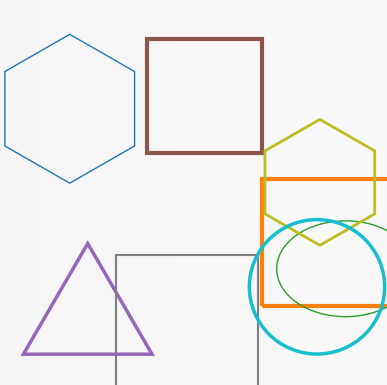[{"shape": "hexagon", "thickness": 1, "radius": 0.97, "center": [0.18, 0.718]}, {"shape": "square", "thickness": 3, "radius": 0.82, "center": [0.841, 0.37]}, {"shape": "oval", "thickness": 1, "radius": 0.89, "center": [0.892, 0.302]}, {"shape": "triangle", "thickness": 2.5, "radius": 0.96, "center": [0.226, 0.176]}, {"shape": "square", "thickness": 3, "radius": 0.74, "center": [0.528, 0.751]}, {"shape": "square", "thickness": 1.5, "radius": 0.92, "center": [0.483, 0.155]}, {"shape": "hexagon", "thickness": 2, "radius": 0.82, "center": [0.825, 0.526]}, {"shape": "circle", "thickness": 2.5, "radius": 0.87, "center": [0.818, 0.255]}]